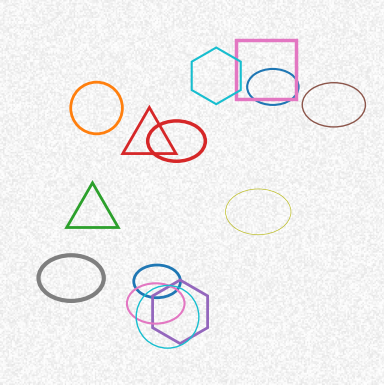[{"shape": "oval", "thickness": 1.5, "radius": 0.33, "center": [0.709, 0.774]}, {"shape": "oval", "thickness": 2, "radius": 0.3, "center": [0.408, 0.269]}, {"shape": "circle", "thickness": 2, "radius": 0.34, "center": [0.251, 0.719]}, {"shape": "triangle", "thickness": 2, "radius": 0.39, "center": [0.24, 0.448]}, {"shape": "oval", "thickness": 2.5, "radius": 0.37, "center": [0.459, 0.634]}, {"shape": "triangle", "thickness": 2, "radius": 0.4, "center": [0.388, 0.641]}, {"shape": "hexagon", "thickness": 2, "radius": 0.41, "center": [0.468, 0.19]}, {"shape": "oval", "thickness": 1, "radius": 0.41, "center": [0.867, 0.728]}, {"shape": "oval", "thickness": 1.5, "radius": 0.37, "center": [0.405, 0.212]}, {"shape": "square", "thickness": 2.5, "radius": 0.39, "center": [0.691, 0.82]}, {"shape": "oval", "thickness": 3, "radius": 0.42, "center": [0.185, 0.278]}, {"shape": "oval", "thickness": 0.5, "radius": 0.42, "center": [0.671, 0.45]}, {"shape": "hexagon", "thickness": 1.5, "radius": 0.37, "center": [0.562, 0.803]}, {"shape": "circle", "thickness": 1, "radius": 0.41, "center": [0.435, 0.177]}]